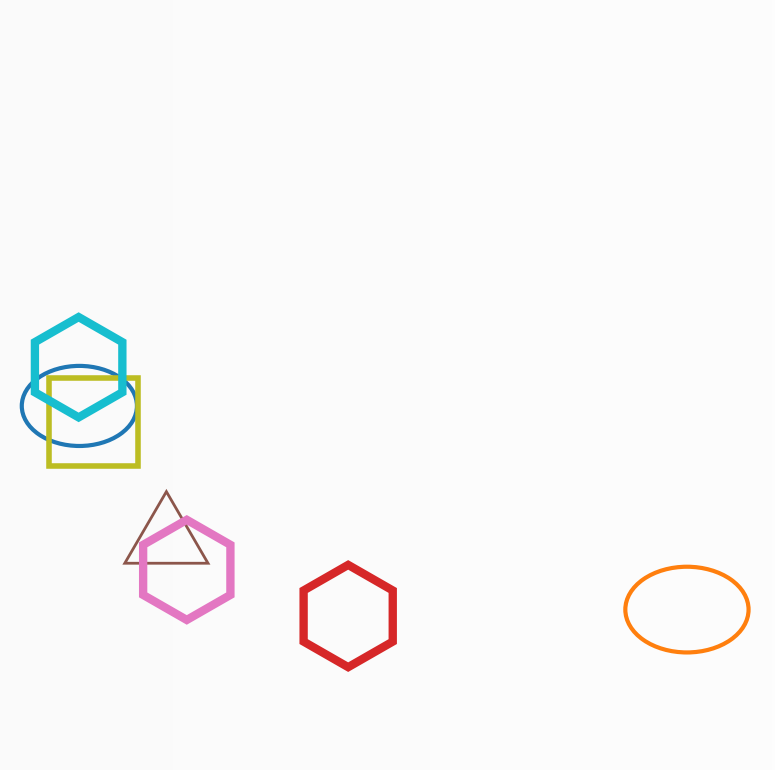[{"shape": "oval", "thickness": 1.5, "radius": 0.37, "center": [0.102, 0.473]}, {"shape": "oval", "thickness": 1.5, "radius": 0.4, "center": [0.886, 0.208]}, {"shape": "hexagon", "thickness": 3, "radius": 0.33, "center": [0.449, 0.2]}, {"shape": "triangle", "thickness": 1, "radius": 0.31, "center": [0.215, 0.3]}, {"shape": "hexagon", "thickness": 3, "radius": 0.33, "center": [0.241, 0.26]}, {"shape": "square", "thickness": 2, "radius": 0.29, "center": [0.121, 0.452]}, {"shape": "hexagon", "thickness": 3, "radius": 0.33, "center": [0.101, 0.523]}]